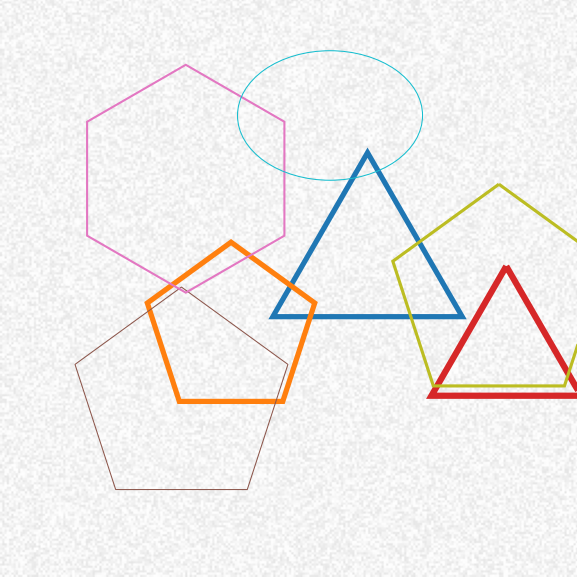[{"shape": "triangle", "thickness": 2.5, "radius": 0.95, "center": [0.636, 0.545]}, {"shape": "pentagon", "thickness": 2.5, "radius": 0.76, "center": [0.4, 0.427]}, {"shape": "triangle", "thickness": 3, "radius": 0.75, "center": [0.877, 0.389]}, {"shape": "pentagon", "thickness": 0.5, "radius": 0.97, "center": [0.314, 0.308]}, {"shape": "hexagon", "thickness": 1, "radius": 0.99, "center": [0.322, 0.69]}, {"shape": "pentagon", "thickness": 1.5, "radius": 0.97, "center": [0.864, 0.487]}, {"shape": "oval", "thickness": 0.5, "radius": 0.8, "center": [0.571, 0.799]}]